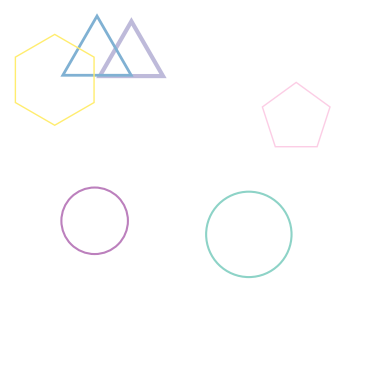[{"shape": "circle", "thickness": 1.5, "radius": 0.55, "center": [0.646, 0.391]}, {"shape": "triangle", "thickness": 3, "radius": 0.47, "center": [0.341, 0.85]}, {"shape": "triangle", "thickness": 2, "radius": 0.51, "center": [0.252, 0.856]}, {"shape": "pentagon", "thickness": 1, "radius": 0.46, "center": [0.769, 0.694]}, {"shape": "circle", "thickness": 1.5, "radius": 0.43, "center": [0.246, 0.427]}, {"shape": "hexagon", "thickness": 1, "radius": 0.59, "center": [0.142, 0.793]}]